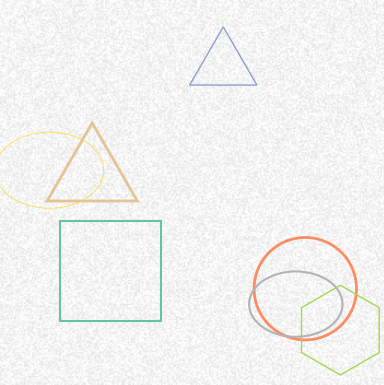[{"shape": "square", "thickness": 1.5, "radius": 0.65, "center": [0.287, 0.296]}, {"shape": "circle", "thickness": 2, "radius": 0.67, "center": [0.793, 0.25]}, {"shape": "triangle", "thickness": 1, "radius": 0.5, "center": [0.58, 0.829]}, {"shape": "hexagon", "thickness": 1, "radius": 0.58, "center": [0.884, 0.143]}, {"shape": "oval", "thickness": 0.5, "radius": 0.71, "center": [0.128, 0.558]}, {"shape": "triangle", "thickness": 2, "radius": 0.68, "center": [0.239, 0.546]}, {"shape": "oval", "thickness": 1.5, "radius": 0.61, "center": [0.768, 0.21]}]